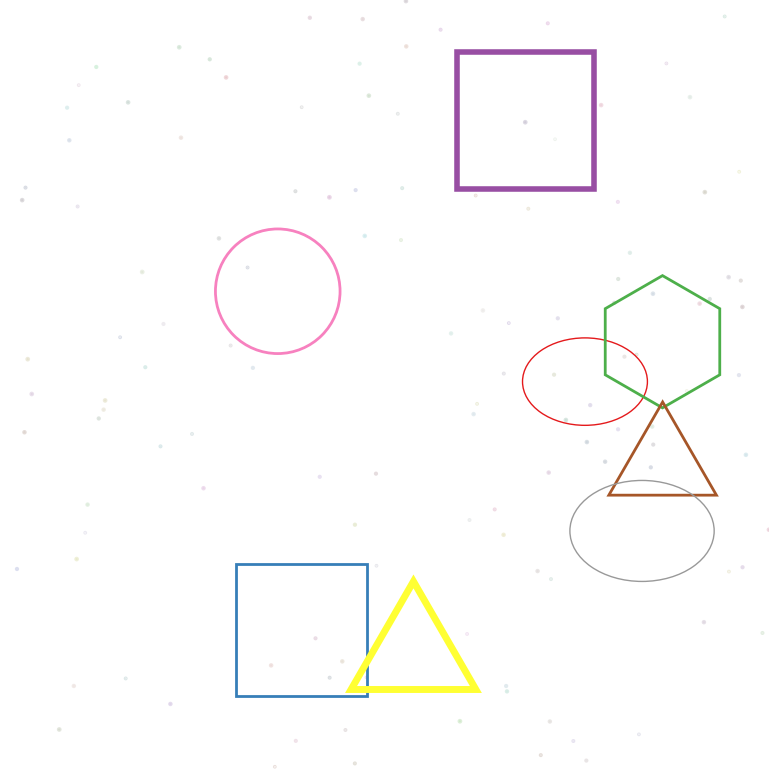[{"shape": "oval", "thickness": 0.5, "radius": 0.41, "center": [0.76, 0.504]}, {"shape": "square", "thickness": 1, "radius": 0.43, "center": [0.391, 0.182]}, {"shape": "hexagon", "thickness": 1, "radius": 0.43, "center": [0.86, 0.556]}, {"shape": "square", "thickness": 2, "radius": 0.44, "center": [0.682, 0.843]}, {"shape": "triangle", "thickness": 2.5, "radius": 0.47, "center": [0.537, 0.151]}, {"shape": "triangle", "thickness": 1, "radius": 0.4, "center": [0.861, 0.397]}, {"shape": "circle", "thickness": 1, "radius": 0.4, "center": [0.361, 0.622]}, {"shape": "oval", "thickness": 0.5, "radius": 0.47, "center": [0.834, 0.31]}]